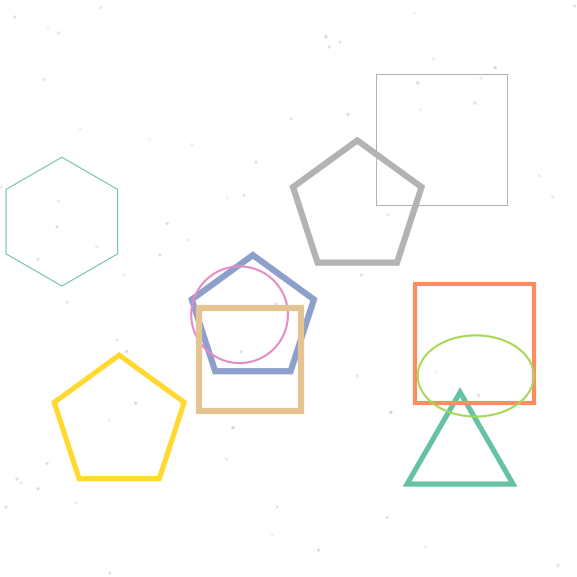[{"shape": "hexagon", "thickness": 0.5, "radius": 0.56, "center": [0.107, 0.615]}, {"shape": "triangle", "thickness": 2.5, "radius": 0.53, "center": [0.797, 0.214]}, {"shape": "square", "thickness": 2, "radius": 0.52, "center": [0.821, 0.404]}, {"shape": "pentagon", "thickness": 3, "radius": 0.56, "center": [0.438, 0.446]}, {"shape": "circle", "thickness": 1, "radius": 0.42, "center": [0.415, 0.454]}, {"shape": "oval", "thickness": 1, "radius": 0.5, "center": [0.824, 0.348]}, {"shape": "pentagon", "thickness": 2.5, "radius": 0.59, "center": [0.206, 0.266]}, {"shape": "square", "thickness": 3, "radius": 0.44, "center": [0.433, 0.377]}, {"shape": "pentagon", "thickness": 3, "radius": 0.58, "center": [0.619, 0.639]}, {"shape": "square", "thickness": 0.5, "radius": 0.57, "center": [0.764, 0.758]}]